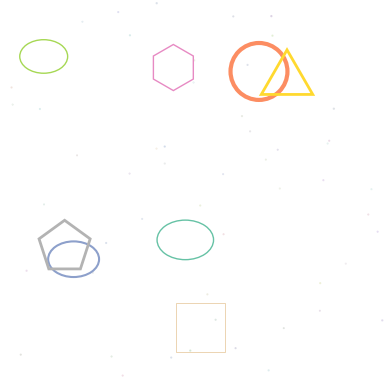[{"shape": "oval", "thickness": 1, "radius": 0.37, "center": [0.481, 0.377]}, {"shape": "circle", "thickness": 3, "radius": 0.37, "center": [0.673, 0.814]}, {"shape": "oval", "thickness": 1.5, "radius": 0.33, "center": [0.191, 0.327]}, {"shape": "hexagon", "thickness": 1, "radius": 0.3, "center": [0.45, 0.825]}, {"shape": "oval", "thickness": 1, "radius": 0.31, "center": [0.114, 0.853]}, {"shape": "triangle", "thickness": 2, "radius": 0.39, "center": [0.745, 0.793]}, {"shape": "square", "thickness": 0.5, "radius": 0.32, "center": [0.521, 0.15]}, {"shape": "pentagon", "thickness": 2, "radius": 0.35, "center": [0.168, 0.358]}]